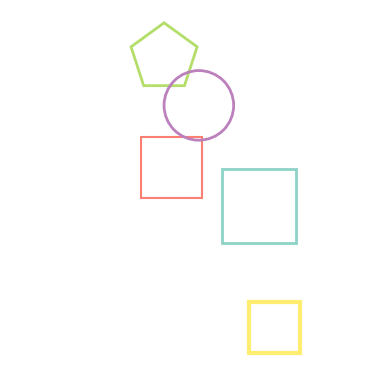[{"shape": "square", "thickness": 2, "radius": 0.48, "center": [0.672, 0.466]}, {"shape": "square", "thickness": 1.5, "radius": 0.4, "center": [0.445, 0.565]}, {"shape": "pentagon", "thickness": 2, "radius": 0.45, "center": [0.426, 0.85]}, {"shape": "circle", "thickness": 2, "radius": 0.45, "center": [0.516, 0.726]}, {"shape": "square", "thickness": 3, "radius": 0.34, "center": [0.713, 0.149]}]